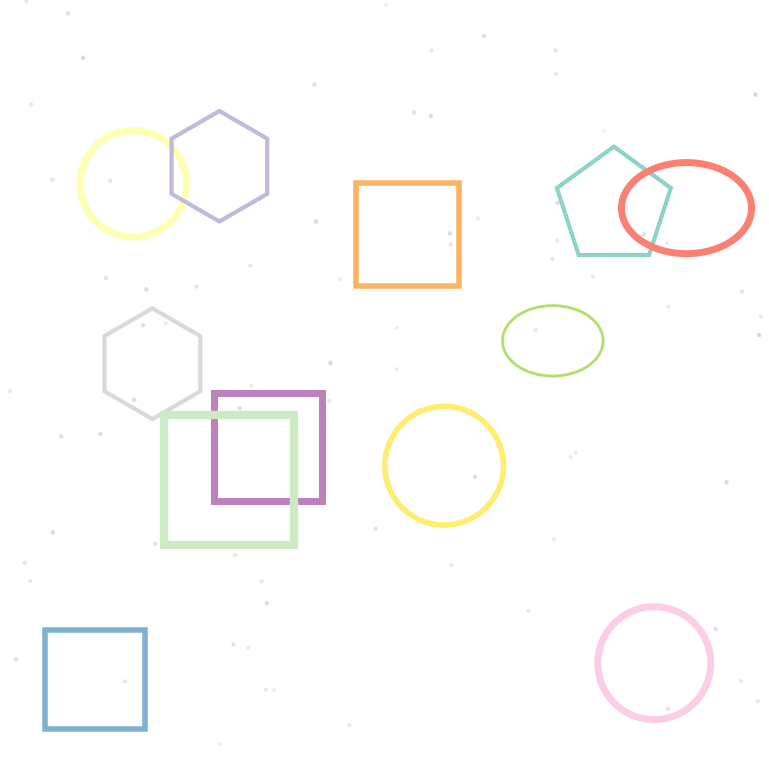[{"shape": "pentagon", "thickness": 1.5, "radius": 0.39, "center": [0.797, 0.732]}, {"shape": "circle", "thickness": 2.5, "radius": 0.35, "center": [0.173, 0.762]}, {"shape": "hexagon", "thickness": 1.5, "radius": 0.36, "center": [0.285, 0.784]}, {"shape": "oval", "thickness": 2.5, "radius": 0.42, "center": [0.892, 0.73]}, {"shape": "square", "thickness": 2, "radius": 0.32, "center": [0.124, 0.117]}, {"shape": "square", "thickness": 2, "radius": 0.33, "center": [0.529, 0.695]}, {"shape": "oval", "thickness": 1, "radius": 0.33, "center": [0.718, 0.557]}, {"shape": "circle", "thickness": 2.5, "radius": 0.37, "center": [0.85, 0.139]}, {"shape": "hexagon", "thickness": 1.5, "radius": 0.36, "center": [0.198, 0.528]}, {"shape": "square", "thickness": 2.5, "radius": 0.35, "center": [0.348, 0.42]}, {"shape": "square", "thickness": 3, "radius": 0.42, "center": [0.297, 0.376]}, {"shape": "circle", "thickness": 2, "radius": 0.39, "center": [0.577, 0.395]}]